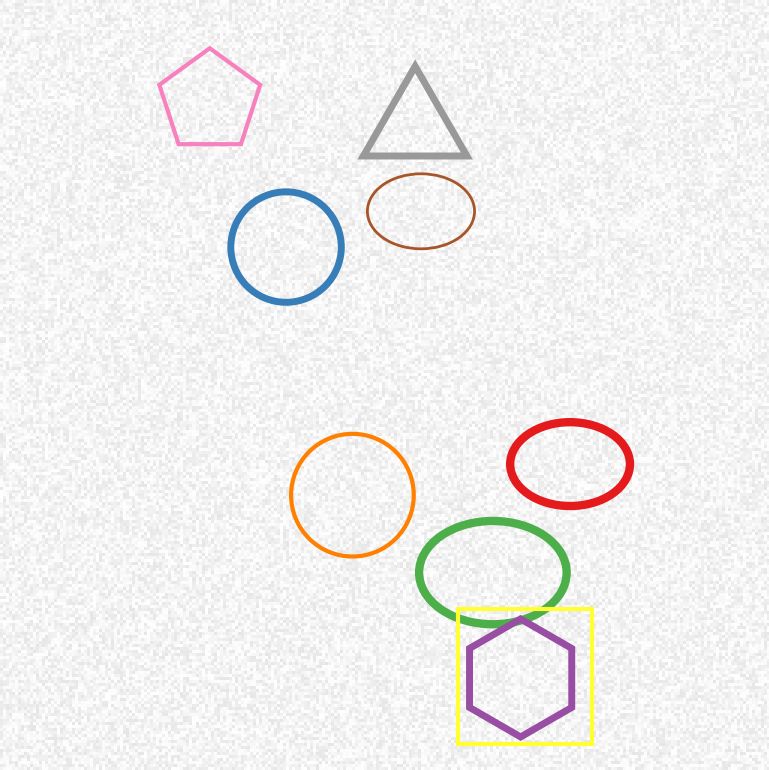[{"shape": "oval", "thickness": 3, "radius": 0.39, "center": [0.74, 0.397]}, {"shape": "circle", "thickness": 2.5, "radius": 0.36, "center": [0.371, 0.679]}, {"shape": "oval", "thickness": 3, "radius": 0.48, "center": [0.64, 0.256]}, {"shape": "hexagon", "thickness": 2.5, "radius": 0.38, "center": [0.676, 0.12]}, {"shape": "circle", "thickness": 1.5, "radius": 0.4, "center": [0.458, 0.357]}, {"shape": "square", "thickness": 1.5, "radius": 0.44, "center": [0.682, 0.121]}, {"shape": "oval", "thickness": 1, "radius": 0.35, "center": [0.547, 0.726]}, {"shape": "pentagon", "thickness": 1.5, "radius": 0.34, "center": [0.272, 0.868]}, {"shape": "triangle", "thickness": 2.5, "radius": 0.39, "center": [0.539, 0.836]}]